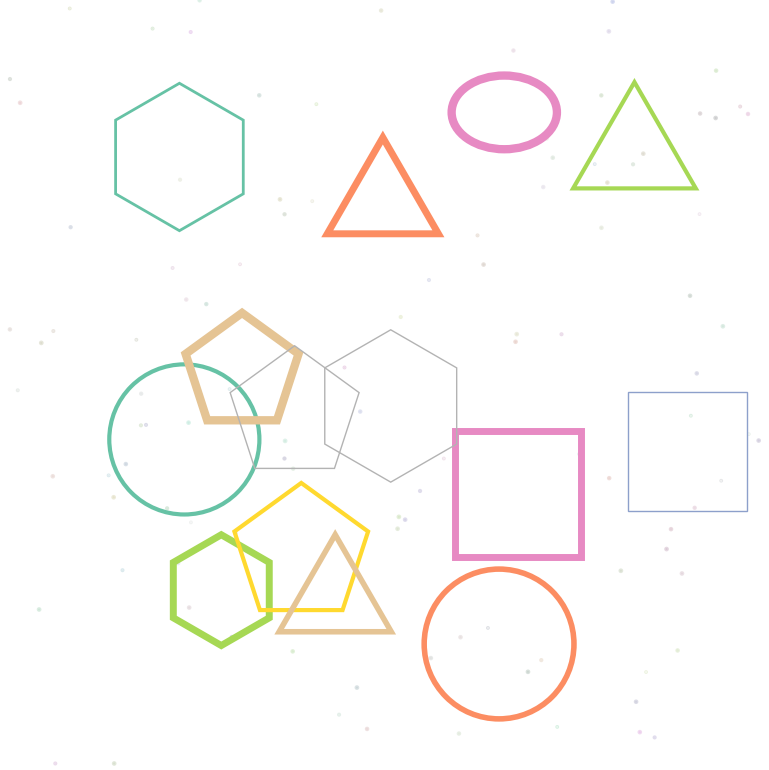[{"shape": "circle", "thickness": 1.5, "radius": 0.49, "center": [0.239, 0.429]}, {"shape": "hexagon", "thickness": 1, "radius": 0.48, "center": [0.233, 0.796]}, {"shape": "circle", "thickness": 2, "radius": 0.49, "center": [0.648, 0.164]}, {"shape": "triangle", "thickness": 2.5, "radius": 0.42, "center": [0.497, 0.738]}, {"shape": "square", "thickness": 0.5, "radius": 0.39, "center": [0.893, 0.413]}, {"shape": "square", "thickness": 2.5, "radius": 0.41, "center": [0.673, 0.358]}, {"shape": "oval", "thickness": 3, "radius": 0.34, "center": [0.655, 0.854]}, {"shape": "hexagon", "thickness": 2.5, "radius": 0.36, "center": [0.287, 0.234]}, {"shape": "triangle", "thickness": 1.5, "radius": 0.46, "center": [0.824, 0.801]}, {"shape": "pentagon", "thickness": 1.5, "radius": 0.46, "center": [0.391, 0.282]}, {"shape": "pentagon", "thickness": 3, "radius": 0.39, "center": [0.314, 0.517]}, {"shape": "triangle", "thickness": 2, "radius": 0.42, "center": [0.435, 0.222]}, {"shape": "pentagon", "thickness": 0.5, "radius": 0.44, "center": [0.383, 0.463]}, {"shape": "hexagon", "thickness": 0.5, "radius": 0.49, "center": [0.507, 0.473]}]